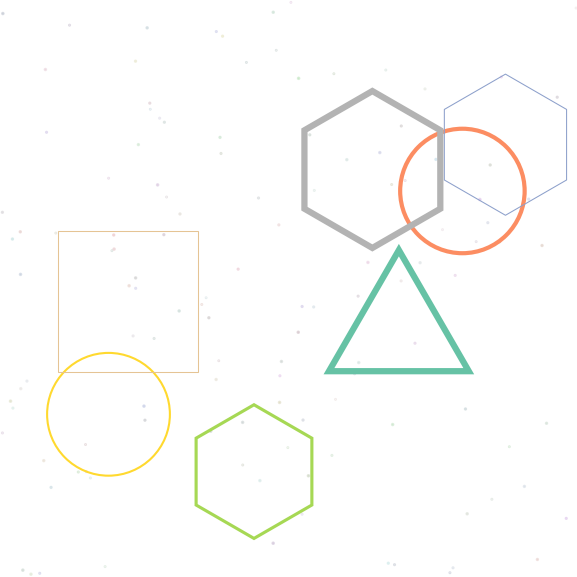[{"shape": "triangle", "thickness": 3, "radius": 0.7, "center": [0.691, 0.426]}, {"shape": "circle", "thickness": 2, "radius": 0.54, "center": [0.801, 0.668]}, {"shape": "hexagon", "thickness": 0.5, "radius": 0.61, "center": [0.875, 0.749]}, {"shape": "hexagon", "thickness": 1.5, "radius": 0.58, "center": [0.44, 0.183]}, {"shape": "circle", "thickness": 1, "radius": 0.53, "center": [0.188, 0.282]}, {"shape": "square", "thickness": 0.5, "radius": 0.61, "center": [0.222, 0.477]}, {"shape": "hexagon", "thickness": 3, "radius": 0.68, "center": [0.645, 0.706]}]